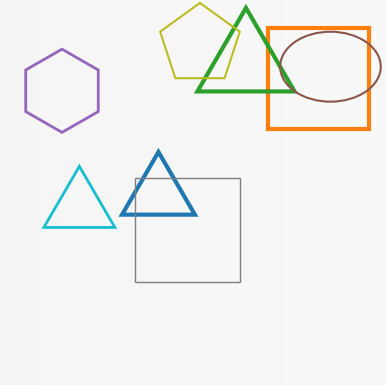[{"shape": "triangle", "thickness": 3, "radius": 0.54, "center": [0.409, 0.497]}, {"shape": "square", "thickness": 3, "radius": 0.66, "center": [0.821, 0.797]}, {"shape": "triangle", "thickness": 3, "radius": 0.72, "center": [0.635, 0.835]}, {"shape": "hexagon", "thickness": 2, "radius": 0.54, "center": [0.16, 0.764]}, {"shape": "oval", "thickness": 1.5, "radius": 0.65, "center": [0.853, 0.827]}, {"shape": "square", "thickness": 1, "radius": 0.68, "center": [0.484, 0.404]}, {"shape": "pentagon", "thickness": 1.5, "radius": 0.54, "center": [0.516, 0.884]}, {"shape": "triangle", "thickness": 2, "radius": 0.53, "center": [0.205, 0.462]}]